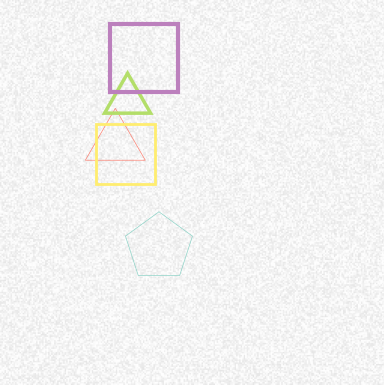[{"shape": "pentagon", "thickness": 0.5, "radius": 0.46, "center": [0.413, 0.358]}, {"shape": "triangle", "thickness": 0.5, "radius": 0.45, "center": [0.3, 0.629]}, {"shape": "triangle", "thickness": 2.5, "radius": 0.35, "center": [0.331, 0.741]}, {"shape": "square", "thickness": 3, "radius": 0.44, "center": [0.374, 0.849]}, {"shape": "square", "thickness": 2, "radius": 0.39, "center": [0.326, 0.6]}]